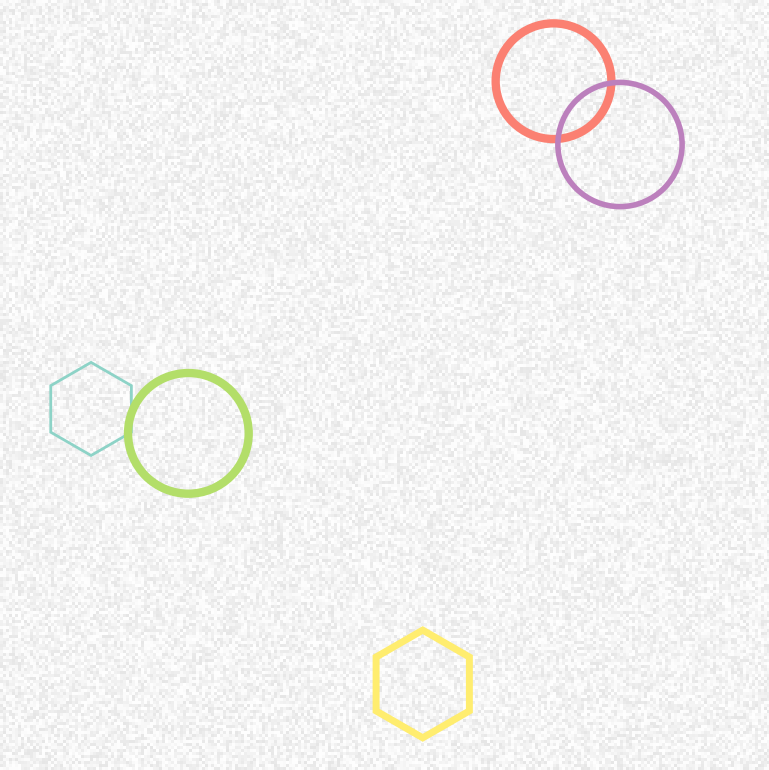[{"shape": "hexagon", "thickness": 1, "radius": 0.3, "center": [0.118, 0.469]}, {"shape": "circle", "thickness": 3, "radius": 0.38, "center": [0.719, 0.895]}, {"shape": "circle", "thickness": 3, "radius": 0.39, "center": [0.245, 0.437]}, {"shape": "circle", "thickness": 2, "radius": 0.4, "center": [0.805, 0.812]}, {"shape": "hexagon", "thickness": 2.5, "radius": 0.35, "center": [0.549, 0.112]}]